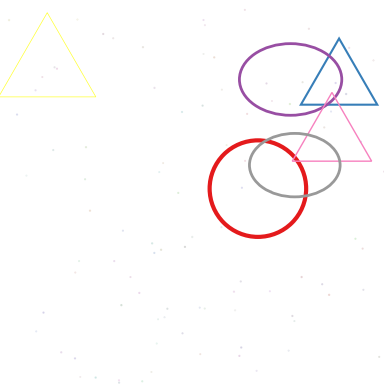[{"shape": "circle", "thickness": 3, "radius": 0.63, "center": [0.67, 0.51]}, {"shape": "triangle", "thickness": 1.5, "radius": 0.57, "center": [0.881, 0.785]}, {"shape": "oval", "thickness": 2, "radius": 0.66, "center": [0.755, 0.794]}, {"shape": "triangle", "thickness": 0.5, "radius": 0.73, "center": [0.123, 0.821]}, {"shape": "triangle", "thickness": 1, "radius": 0.59, "center": [0.862, 0.641]}, {"shape": "oval", "thickness": 2, "radius": 0.59, "center": [0.766, 0.571]}]